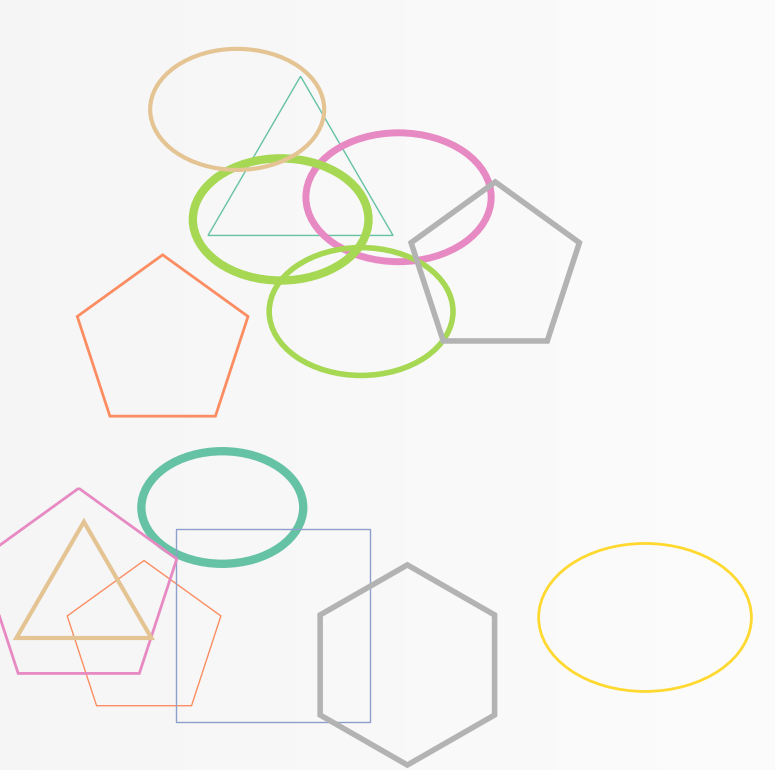[{"shape": "oval", "thickness": 3, "radius": 0.52, "center": [0.287, 0.341]}, {"shape": "triangle", "thickness": 0.5, "radius": 0.69, "center": [0.388, 0.763]}, {"shape": "pentagon", "thickness": 0.5, "radius": 0.52, "center": [0.186, 0.168]}, {"shape": "pentagon", "thickness": 1, "radius": 0.58, "center": [0.21, 0.553]}, {"shape": "square", "thickness": 0.5, "radius": 0.63, "center": [0.352, 0.188]}, {"shape": "oval", "thickness": 2.5, "radius": 0.6, "center": [0.514, 0.744]}, {"shape": "pentagon", "thickness": 1, "radius": 0.66, "center": [0.102, 0.233]}, {"shape": "oval", "thickness": 2, "radius": 0.59, "center": [0.466, 0.595]}, {"shape": "oval", "thickness": 3, "radius": 0.57, "center": [0.362, 0.715]}, {"shape": "oval", "thickness": 1, "radius": 0.69, "center": [0.832, 0.198]}, {"shape": "triangle", "thickness": 1.5, "radius": 0.5, "center": [0.108, 0.222]}, {"shape": "oval", "thickness": 1.5, "radius": 0.56, "center": [0.306, 0.858]}, {"shape": "pentagon", "thickness": 2, "radius": 0.57, "center": [0.639, 0.65]}, {"shape": "hexagon", "thickness": 2, "radius": 0.65, "center": [0.526, 0.136]}]